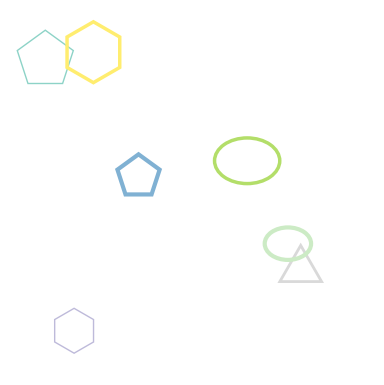[{"shape": "pentagon", "thickness": 1, "radius": 0.38, "center": [0.118, 0.845]}, {"shape": "hexagon", "thickness": 1, "radius": 0.29, "center": [0.192, 0.141]}, {"shape": "pentagon", "thickness": 3, "radius": 0.29, "center": [0.36, 0.542]}, {"shape": "oval", "thickness": 2.5, "radius": 0.42, "center": [0.642, 0.582]}, {"shape": "triangle", "thickness": 2, "radius": 0.31, "center": [0.781, 0.3]}, {"shape": "oval", "thickness": 3, "radius": 0.3, "center": [0.748, 0.367]}, {"shape": "hexagon", "thickness": 2.5, "radius": 0.4, "center": [0.243, 0.864]}]